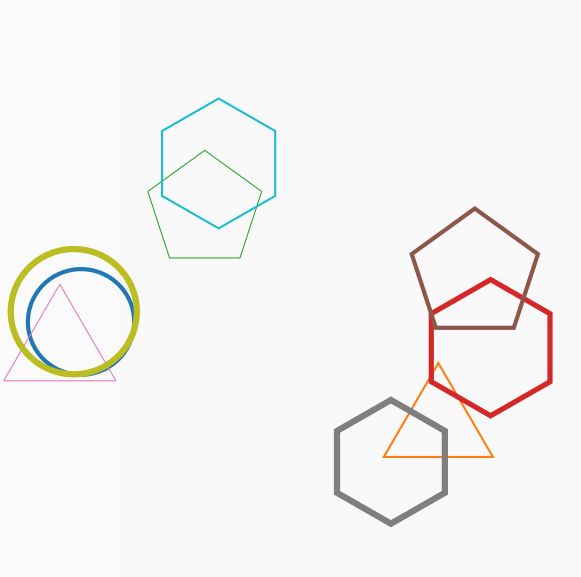[{"shape": "circle", "thickness": 2, "radius": 0.46, "center": [0.139, 0.442]}, {"shape": "triangle", "thickness": 1, "radius": 0.54, "center": [0.754, 0.262]}, {"shape": "pentagon", "thickness": 0.5, "radius": 0.52, "center": [0.352, 0.636]}, {"shape": "hexagon", "thickness": 2.5, "radius": 0.59, "center": [0.844, 0.397]}, {"shape": "pentagon", "thickness": 2, "radius": 0.57, "center": [0.817, 0.524]}, {"shape": "triangle", "thickness": 0.5, "radius": 0.56, "center": [0.103, 0.395]}, {"shape": "hexagon", "thickness": 3, "radius": 0.54, "center": [0.673, 0.199]}, {"shape": "circle", "thickness": 3, "radius": 0.54, "center": [0.127, 0.459]}, {"shape": "hexagon", "thickness": 1, "radius": 0.56, "center": [0.376, 0.716]}]